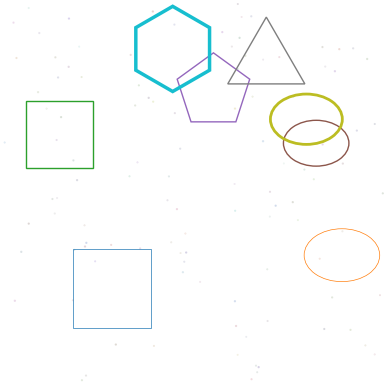[{"shape": "square", "thickness": 0.5, "radius": 0.51, "center": [0.291, 0.25]}, {"shape": "oval", "thickness": 0.5, "radius": 0.49, "center": [0.888, 0.337]}, {"shape": "square", "thickness": 1, "radius": 0.43, "center": [0.155, 0.651]}, {"shape": "pentagon", "thickness": 1, "radius": 0.5, "center": [0.554, 0.764]}, {"shape": "oval", "thickness": 1, "radius": 0.43, "center": [0.821, 0.628]}, {"shape": "triangle", "thickness": 1, "radius": 0.58, "center": [0.692, 0.84]}, {"shape": "oval", "thickness": 2, "radius": 0.47, "center": [0.796, 0.69]}, {"shape": "hexagon", "thickness": 2.5, "radius": 0.55, "center": [0.449, 0.873]}]